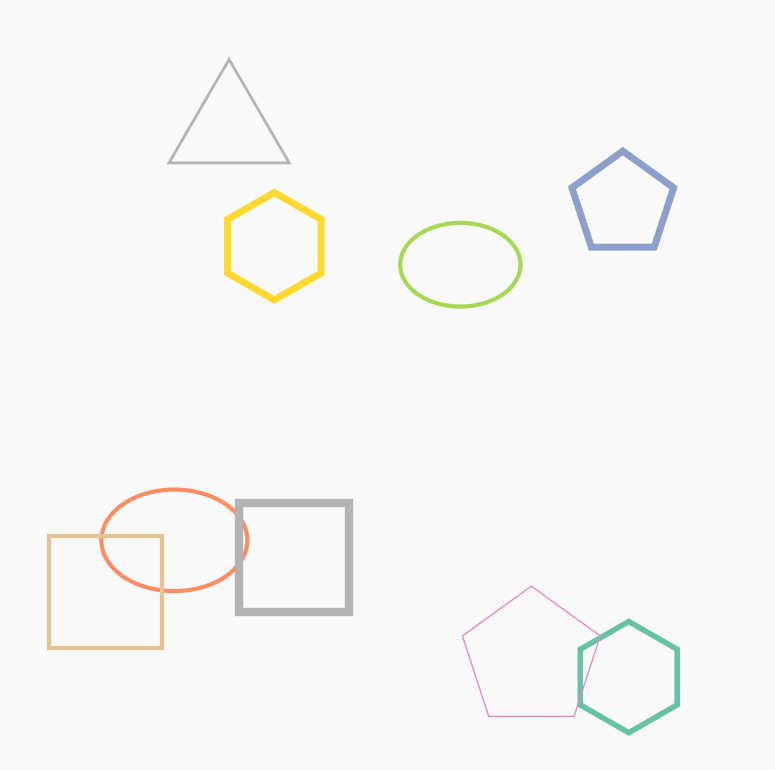[{"shape": "hexagon", "thickness": 2, "radius": 0.36, "center": [0.811, 0.121]}, {"shape": "oval", "thickness": 1.5, "radius": 0.47, "center": [0.225, 0.298]}, {"shape": "pentagon", "thickness": 2.5, "radius": 0.34, "center": [0.804, 0.735]}, {"shape": "pentagon", "thickness": 0.5, "radius": 0.47, "center": [0.686, 0.145]}, {"shape": "oval", "thickness": 1.5, "radius": 0.39, "center": [0.594, 0.656]}, {"shape": "hexagon", "thickness": 2.5, "radius": 0.35, "center": [0.354, 0.68]}, {"shape": "square", "thickness": 1.5, "radius": 0.36, "center": [0.136, 0.232]}, {"shape": "square", "thickness": 3, "radius": 0.36, "center": [0.379, 0.276]}, {"shape": "triangle", "thickness": 1, "radius": 0.45, "center": [0.296, 0.833]}]